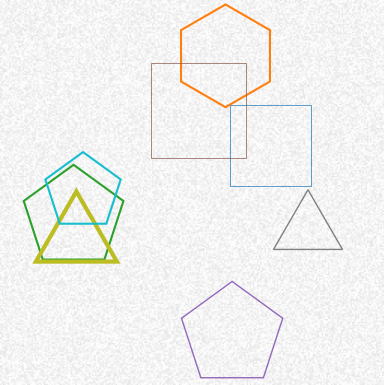[{"shape": "square", "thickness": 0.5, "radius": 0.52, "center": [0.703, 0.622]}, {"shape": "hexagon", "thickness": 1.5, "radius": 0.67, "center": [0.586, 0.855]}, {"shape": "pentagon", "thickness": 1.5, "radius": 0.68, "center": [0.191, 0.436]}, {"shape": "pentagon", "thickness": 1, "radius": 0.69, "center": [0.603, 0.131]}, {"shape": "square", "thickness": 0.5, "radius": 0.62, "center": [0.515, 0.713]}, {"shape": "triangle", "thickness": 1, "radius": 0.52, "center": [0.8, 0.404]}, {"shape": "triangle", "thickness": 3, "radius": 0.61, "center": [0.198, 0.381]}, {"shape": "pentagon", "thickness": 1.5, "radius": 0.51, "center": [0.216, 0.502]}]